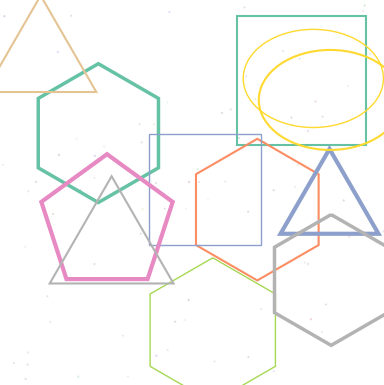[{"shape": "hexagon", "thickness": 2.5, "radius": 0.9, "center": [0.255, 0.654]}, {"shape": "square", "thickness": 1.5, "radius": 0.84, "center": [0.784, 0.791]}, {"shape": "hexagon", "thickness": 1.5, "radius": 0.92, "center": [0.668, 0.456]}, {"shape": "square", "thickness": 1, "radius": 0.72, "center": [0.532, 0.508]}, {"shape": "triangle", "thickness": 3, "radius": 0.73, "center": [0.856, 0.466]}, {"shape": "pentagon", "thickness": 3, "radius": 0.9, "center": [0.278, 0.42]}, {"shape": "hexagon", "thickness": 1, "radius": 0.94, "center": [0.553, 0.142]}, {"shape": "oval", "thickness": 1.5, "radius": 0.93, "center": [0.858, 0.74]}, {"shape": "oval", "thickness": 1, "radius": 0.91, "center": [0.814, 0.796]}, {"shape": "triangle", "thickness": 1.5, "radius": 0.83, "center": [0.106, 0.844]}, {"shape": "triangle", "thickness": 1.5, "radius": 0.93, "center": [0.29, 0.357]}, {"shape": "hexagon", "thickness": 2.5, "radius": 0.85, "center": [0.86, 0.273]}]